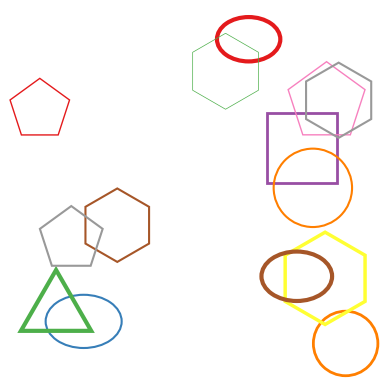[{"shape": "pentagon", "thickness": 1, "radius": 0.41, "center": [0.103, 0.715]}, {"shape": "oval", "thickness": 3, "radius": 0.41, "center": [0.646, 0.898]}, {"shape": "oval", "thickness": 1.5, "radius": 0.49, "center": [0.217, 0.165]}, {"shape": "hexagon", "thickness": 0.5, "radius": 0.49, "center": [0.586, 0.815]}, {"shape": "triangle", "thickness": 3, "radius": 0.53, "center": [0.146, 0.193]}, {"shape": "square", "thickness": 2, "radius": 0.45, "center": [0.784, 0.617]}, {"shape": "circle", "thickness": 2, "radius": 0.42, "center": [0.898, 0.108]}, {"shape": "circle", "thickness": 1.5, "radius": 0.51, "center": [0.813, 0.512]}, {"shape": "hexagon", "thickness": 2.5, "radius": 0.6, "center": [0.844, 0.277]}, {"shape": "oval", "thickness": 3, "radius": 0.46, "center": [0.771, 0.282]}, {"shape": "hexagon", "thickness": 1.5, "radius": 0.48, "center": [0.305, 0.415]}, {"shape": "pentagon", "thickness": 1, "radius": 0.52, "center": [0.848, 0.735]}, {"shape": "pentagon", "thickness": 1.5, "radius": 0.43, "center": [0.185, 0.379]}, {"shape": "hexagon", "thickness": 1.5, "radius": 0.49, "center": [0.88, 0.74]}]